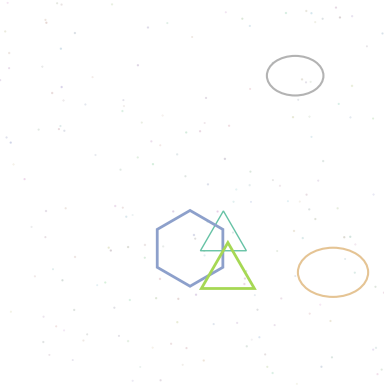[{"shape": "triangle", "thickness": 1, "radius": 0.34, "center": [0.58, 0.383]}, {"shape": "hexagon", "thickness": 2, "radius": 0.49, "center": [0.494, 0.355]}, {"shape": "triangle", "thickness": 2, "radius": 0.4, "center": [0.592, 0.29]}, {"shape": "oval", "thickness": 1.5, "radius": 0.46, "center": [0.865, 0.293]}, {"shape": "oval", "thickness": 1.5, "radius": 0.37, "center": [0.767, 0.803]}]